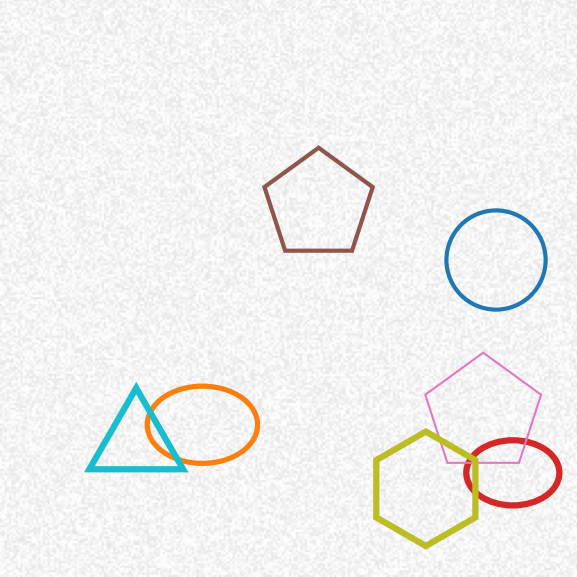[{"shape": "circle", "thickness": 2, "radius": 0.43, "center": [0.859, 0.549]}, {"shape": "oval", "thickness": 2.5, "radius": 0.48, "center": [0.351, 0.264]}, {"shape": "oval", "thickness": 3, "radius": 0.4, "center": [0.888, 0.18]}, {"shape": "pentagon", "thickness": 2, "radius": 0.49, "center": [0.552, 0.645]}, {"shape": "pentagon", "thickness": 1, "radius": 0.53, "center": [0.837, 0.283]}, {"shape": "hexagon", "thickness": 3, "radius": 0.5, "center": [0.737, 0.153]}, {"shape": "triangle", "thickness": 3, "radius": 0.47, "center": [0.236, 0.233]}]